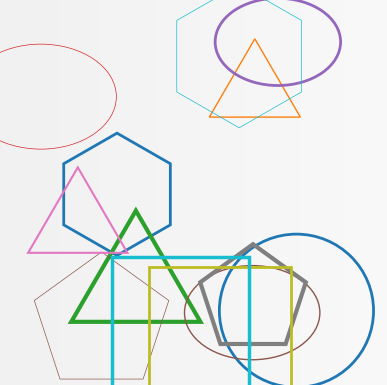[{"shape": "hexagon", "thickness": 2, "radius": 0.79, "center": [0.302, 0.495]}, {"shape": "circle", "thickness": 2, "radius": 0.99, "center": [0.765, 0.193]}, {"shape": "triangle", "thickness": 1, "radius": 0.68, "center": [0.658, 0.764]}, {"shape": "triangle", "thickness": 3, "radius": 0.96, "center": [0.351, 0.26]}, {"shape": "oval", "thickness": 0.5, "radius": 0.97, "center": [0.105, 0.749]}, {"shape": "oval", "thickness": 2, "radius": 0.81, "center": [0.717, 0.891]}, {"shape": "oval", "thickness": 1, "radius": 0.87, "center": [0.651, 0.188]}, {"shape": "pentagon", "thickness": 0.5, "radius": 0.91, "center": [0.262, 0.163]}, {"shape": "triangle", "thickness": 1.5, "radius": 0.74, "center": [0.201, 0.417]}, {"shape": "pentagon", "thickness": 3, "radius": 0.72, "center": [0.653, 0.222]}, {"shape": "square", "thickness": 2, "radius": 0.91, "center": [0.568, 0.123]}, {"shape": "hexagon", "thickness": 0.5, "radius": 0.93, "center": [0.617, 0.854]}, {"shape": "square", "thickness": 2.5, "radius": 0.88, "center": [0.466, 0.156]}]